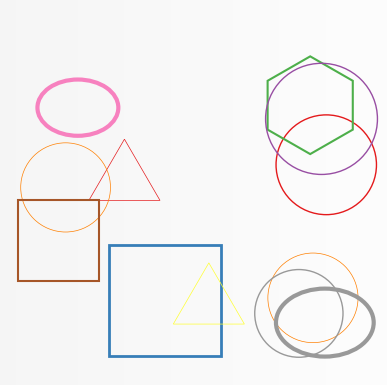[{"shape": "circle", "thickness": 1, "radius": 0.65, "center": [0.842, 0.572]}, {"shape": "triangle", "thickness": 0.5, "radius": 0.53, "center": [0.321, 0.532]}, {"shape": "square", "thickness": 2, "radius": 0.72, "center": [0.426, 0.221]}, {"shape": "hexagon", "thickness": 1.5, "radius": 0.63, "center": [0.801, 0.727]}, {"shape": "circle", "thickness": 1, "radius": 0.72, "center": [0.83, 0.691]}, {"shape": "circle", "thickness": 0.5, "radius": 0.58, "center": [0.169, 0.513]}, {"shape": "circle", "thickness": 0.5, "radius": 0.58, "center": [0.808, 0.226]}, {"shape": "triangle", "thickness": 0.5, "radius": 0.53, "center": [0.539, 0.211]}, {"shape": "square", "thickness": 1.5, "radius": 0.52, "center": [0.151, 0.375]}, {"shape": "oval", "thickness": 3, "radius": 0.52, "center": [0.201, 0.72]}, {"shape": "oval", "thickness": 3, "radius": 0.63, "center": [0.838, 0.162]}, {"shape": "circle", "thickness": 1, "radius": 0.57, "center": [0.771, 0.186]}]